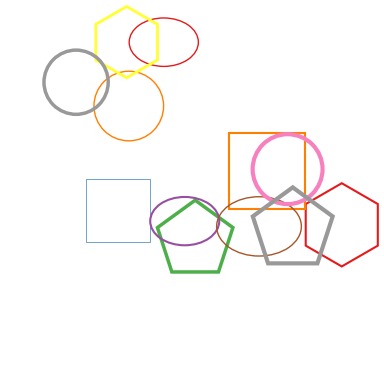[{"shape": "oval", "thickness": 1, "radius": 0.45, "center": [0.425, 0.89]}, {"shape": "hexagon", "thickness": 1.5, "radius": 0.54, "center": [0.888, 0.416]}, {"shape": "square", "thickness": 0.5, "radius": 0.41, "center": [0.307, 0.453]}, {"shape": "pentagon", "thickness": 2.5, "radius": 0.52, "center": [0.507, 0.377]}, {"shape": "oval", "thickness": 1.5, "radius": 0.45, "center": [0.48, 0.426]}, {"shape": "circle", "thickness": 1, "radius": 0.45, "center": [0.334, 0.725]}, {"shape": "square", "thickness": 1.5, "radius": 0.5, "center": [0.693, 0.556]}, {"shape": "hexagon", "thickness": 2, "radius": 0.46, "center": [0.329, 0.891]}, {"shape": "oval", "thickness": 1, "radius": 0.55, "center": [0.673, 0.412]}, {"shape": "circle", "thickness": 3, "radius": 0.45, "center": [0.747, 0.561]}, {"shape": "circle", "thickness": 2.5, "radius": 0.42, "center": [0.198, 0.786]}, {"shape": "pentagon", "thickness": 3, "radius": 0.55, "center": [0.76, 0.404]}]